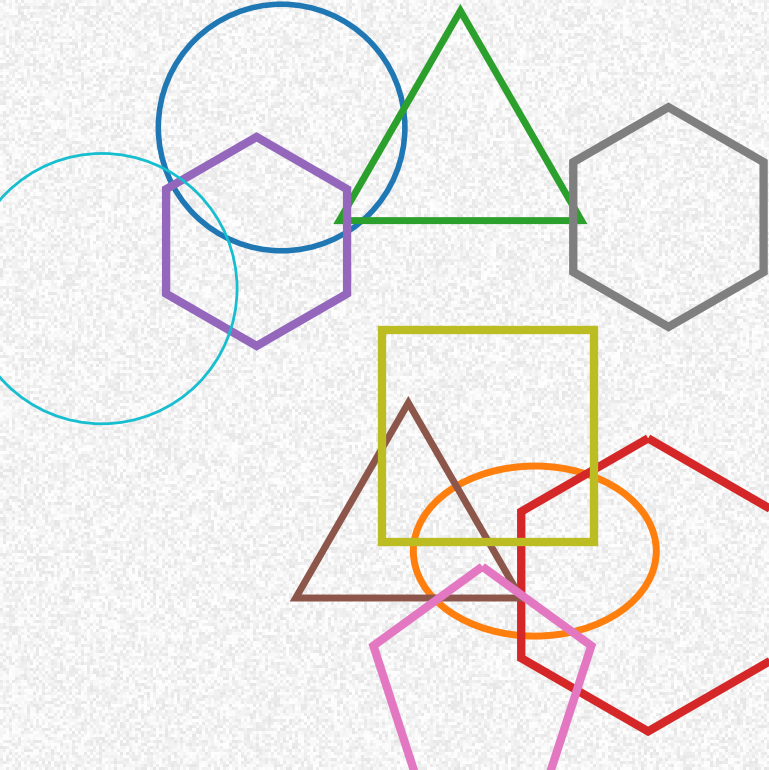[{"shape": "circle", "thickness": 2, "radius": 0.8, "center": [0.366, 0.834]}, {"shape": "oval", "thickness": 2.5, "radius": 0.79, "center": [0.695, 0.284]}, {"shape": "triangle", "thickness": 2.5, "radius": 0.91, "center": [0.598, 0.804]}, {"shape": "hexagon", "thickness": 3, "radius": 0.95, "center": [0.842, 0.24]}, {"shape": "hexagon", "thickness": 3, "radius": 0.68, "center": [0.333, 0.686]}, {"shape": "triangle", "thickness": 2.5, "radius": 0.84, "center": [0.53, 0.308]}, {"shape": "pentagon", "thickness": 3, "radius": 0.74, "center": [0.626, 0.115]}, {"shape": "hexagon", "thickness": 3, "radius": 0.71, "center": [0.868, 0.718]}, {"shape": "square", "thickness": 3, "radius": 0.69, "center": [0.634, 0.434]}, {"shape": "circle", "thickness": 1, "radius": 0.88, "center": [0.132, 0.625]}]